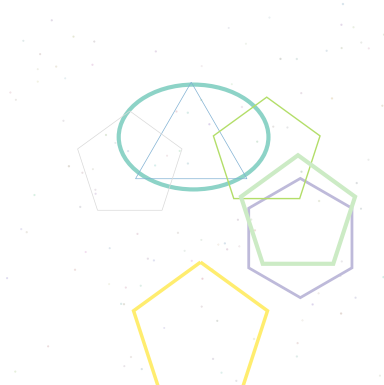[{"shape": "oval", "thickness": 3, "radius": 0.97, "center": [0.503, 0.644]}, {"shape": "hexagon", "thickness": 2, "radius": 0.77, "center": [0.78, 0.382]}, {"shape": "triangle", "thickness": 0.5, "radius": 0.84, "center": [0.497, 0.619]}, {"shape": "pentagon", "thickness": 1, "radius": 0.73, "center": [0.693, 0.602]}, {"shape": "pentagon", "thickness": 0.5, "radius": 0.71, "center": [0.337, 0.569]}, {"shape": "pentagon", "thickness": 3, "radius": 0.78, "center": [0.774, 0.441]}, {"shape": "pentagon", "thickness": 2.5, "radius": 0.91, "center": [0.521, 0.136]}]